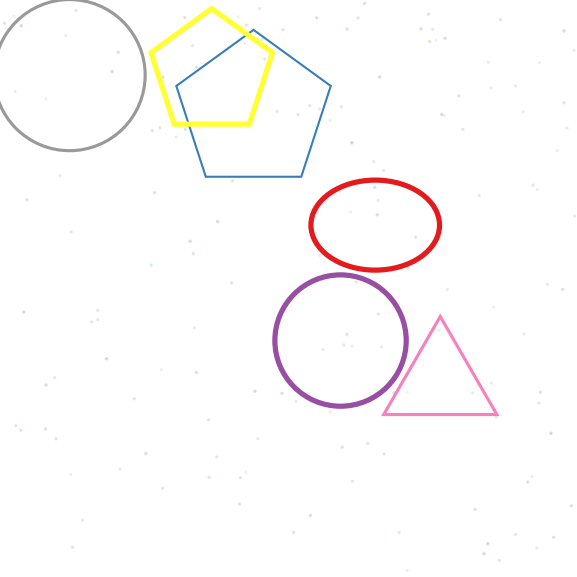[{"shape": "oval", "thickness": 2.5, "radius": 0.56, "center": [0.65, 0.609]}, {"shape": "pentagon", "thickness": 1, "radius": 0.7, "center": [0.439, 0.807]}, {"shape": "circle", "thickness": 2.5, "radius": 0.57, "center": [0.59, 0.409]}, {"shape": "pentagon", "thickness": 2.5, "radius": 0.55, "center": [0.367, 0.874]}, {"shape": "triangle", "thickness": 1.5, "radius": 0.57, "center": [0.762, 0.338]}, {"shape": "circle", "thickness": 1.5, "radius": 0.65, "center": [0.12, 0.869]}]